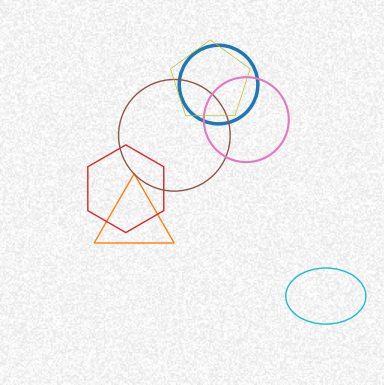[{"shape": "circle", "thickness": 2.5, "radius": 0.51, "center": [0.568, 0.78]}, {"shape": "triangle", "thickness": 1, "radius": 0.6, "center": [0.348, 0.429]}, {"shape": "hexagon", "thickness": 1, "radius": 0.57, "center": [0.327, 0.51]}, {"shape": "circle", "thickness": 1, "radius": 0.72, "center": [0.453, 0.649]}, {"shape": "circle", "thickness": 1.5, "radius": 0.55, "center": [0.64, 0.689]}, {"shape": "pentagon", "thickness": 0.5, "radius": 0.54, "center": [0.546, 0.787]}, {"shape": "oval", "thickness": 1, "radius": 0.52, "center": [0.846, 0.231]}]